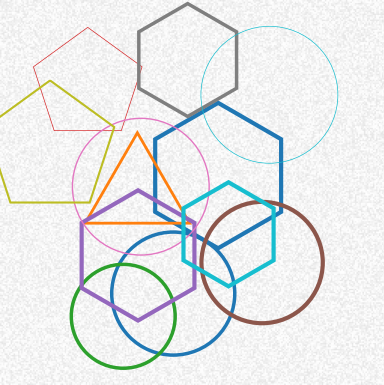[{"shape": "circle", "thickness": 2.5, "radius": 0.8, "center": [0.45, 0.237]}, {"shape": "hexagon", "thickness": 3, "radius": 0.94, "center": [0.567, 0.544]}, {"shape": "triangle", "thickness": 2, "radius": 0.78, "center": [0.357, 0.499]}, {"shape": "circle", "thickness": 2.5, "radius": 0.67, "center": [0.32, 0.178]}, {"shape": "pentagon", "thickness": 0.5, "radius": 0.74, "center": [0.228, 0.781]}, {"shape": "hexagon", "thickness": 3, "radius": 0.85, "center": [0.359, 0.337]}, {"shape": "circle", "thickness": 3, "radius": 0.79, "center": [0.681, 0.318]}, {"shape": "circle", "thickness": 1, "radius": 0.89, "center": [0.366, 0.515]}, {"shape": "hexagon", "thickness": 2.5, "radius": 0.73, "center": [0.488, 0.844]}, {"shape": "pentagon", "thickness": 1.5, "radius": 0.88, "center": [0.13, 0.616]}, {"shape": "circle", "thickness": 0.5, "radius": 0.89, "center": [0.7, 0.754]}, {"shape": "hexagon", "thickness": 3, "radius": 0.68, "center": [0.594, 0.391]}]